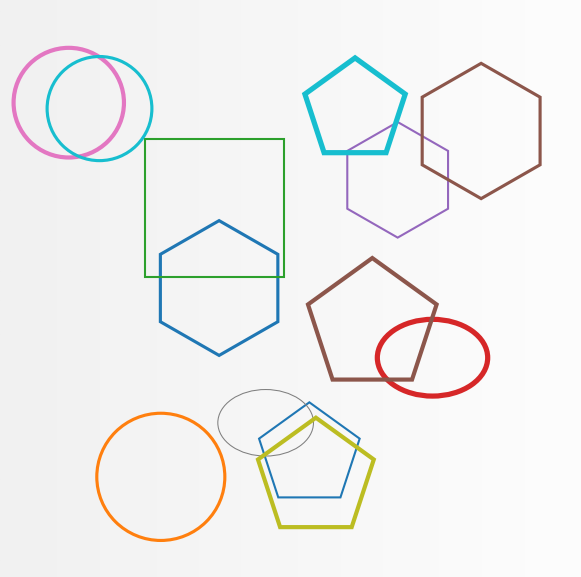[{"shape": "hexagon", "thickness": 1.5, "radius": 0.58, "center": [0.377, 0.5]}, {"shape": "pentagon", "thickness": 1, "radius": 0.45, "center": [0.532, 0.211]}, {"shape": "circle", "thickness": 1.5, "radius": 0.55, "center": [0.277, 0.173]}, {"shape": "square", "thickness": 1, "radius": 0.6, "center": [0.369, 0.638]}, {"shape": "oval", "thickness": 2.5, "radius": 0.47, "center": [0.744, 0.38]}, {"shape": "hexagon", "thickness": 1, "radius": 0.5, "center": [0.684, 0.688]}, {"shape": "hexagon", "thickness": 1.5, "radius": 0.59, "center": [0.828, 0.772]}, {"shape": "pentagon", "thickness": 2, "radius": 0.58, "center": [0.641, 0.436]}, {"shape": "circle", "thickness": 2, "radius": 0.47, "center": [0.118, 0.821]}, {"shape": "oval", "thickness": 0.5, "radius": 0.41, "center": [0.457, 0.267]}, {"shape": "pentagon", "thickness": 2, "radius": 0.52, "center": [0.543, 0.171]}, {"shape": "circle", "thickness": 1.5, "radius": 0.45, "center": [0.171, 0.811]}, {"shape": "pentagon", "thickness": 2.5, "radius": 0.45, "center": [0.611, 0.808]}]